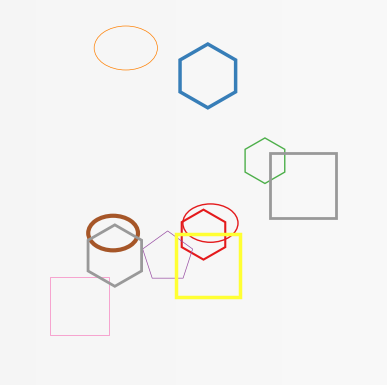[{"shape": "oval", "thickness": 1, "radius": 0.36, "center": [0.543, 0.42]}, {"shape": "hexagon", "thickness": 1.5, "radius": 0.32, "center": [0.525, 0.391]}, {"shape": "hexagon", "thickness": 2.5, "radius": 0.41, "center": [0.536, 0.803]}, {"shape": "hexagon", "thickness": 1, "radius": 0.3, "center": [0.684, 0.583]}, {"shape": "pentagon", "thickness": 0.5, "radius": 0.34, "center": [0.433, 0.332]}, {"shape": "oval", "thickness": 0.5, "radius": 0.41, "center": [0.325, 0.875]}, {"shape": "square", "thickness": 2.5, "radius": 0.41, "center": [0.538, 0.31]}, {"shape": "oval", "thickness": 3, "radius": 0.32, "center": [0.292, 0.395]}, {"shape": "square", "thickness": 0.5, "radius": 0.38, "center": [0.205, 0.206]}, {"shape": "hexagon", "thickness": 2, "radius": 0.4, "center": [0.296, 0.336]}, {"shape": "square", "thickness": 2, "radius": 0.42, "center": [0.781, 0.518]}]